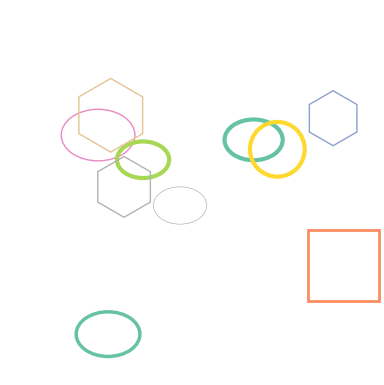[{"shape": "oval", "thickness": 2.5, "radius": 0.41, "center": [0.281, 0.132]}, {"shape": "oval", "thickness": 3, "radius": 0.38, "center": [0.659, 0.637]}, {"shape": "square", "thickness": 2, "radius": 0.46, "center": [0.892, 0.31]}, {"shape": "hexagon", "thickness": 1, "radius": 0.36, "center": [0.865, 0.693]}, {"shape": "oval", "thickness": 1, "radius": 0.48, "center": [0.255, 0.649]}, {"shape": "oval", "thickness": 3, "radius": 0.34, "center": [0.372, 0.585]}, {"shape": "circle", "thickness": 3, "radius": 0.36, "center": [0.72, 0.612]}, {"shape": "hexagon", "thickness": 1, "radius": 0.48, "center": [0.288, 0.701]}, {"shape": "oval", "thickness": 0.5, "radius": 0.35, "center": [0.468, 0.466]}, {"shape": "hexagon", "thickness": 1, "radius": 0.39, "center": [0.322, 0.515]}]